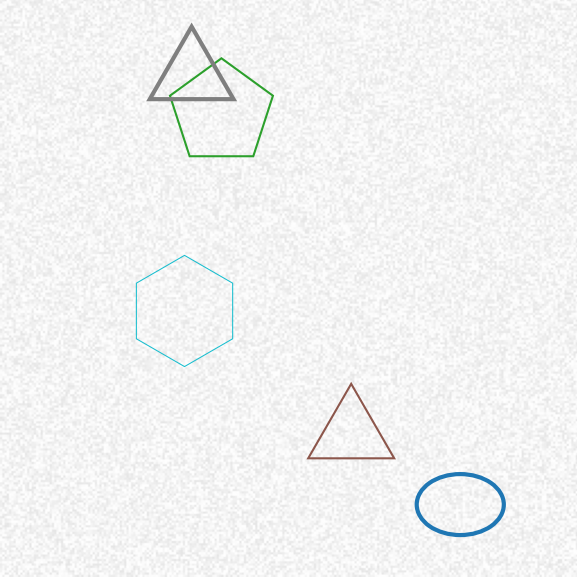[{"shape": "oval", "thickness": 2, "radius": 0.38, "center": [0.797, 0.125]}, {"shape": "pentagon", "thickness": 1, "radius": 0.47, "center": [0.383, 0.804]}, {"shape": "triangle", "thickness": 1, "radius": 0.43, "center": [0.608, 0.249]}, {"shape": "triangle", "thickness": 2, "radius": 0.42, "center": [0.332, 0.869]}, {"shape": "hexagon", "thickness": 0.5, "radius": 0.48, "center": [0.32, 0.461]}]